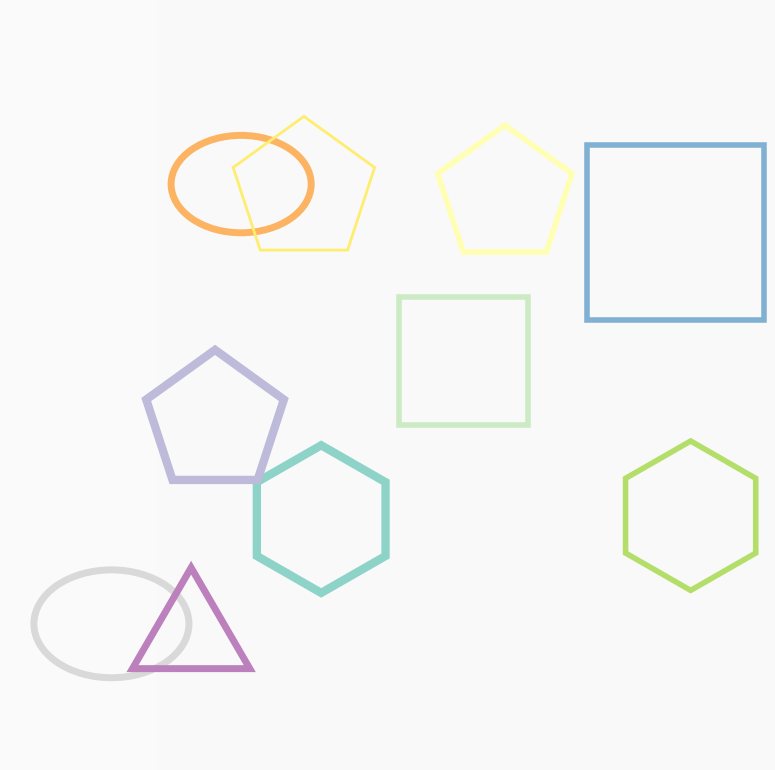[{"shape": "hexagon", "thickness": 3, "radius": 0.48, "center": [0.414, 0.326]}, {"shape": "pentagon", "thickness": 2, "radius": 0.46, "center": [0.651, 0.746]}, {"shape": "pentagon", "thickness": 3, "radius": 0.47, "center": [0.277, 0.452]}, {"shape": "square", "thickness": 2, "radius": 0.57, "center": [0.872, 0.698]}, {"shape": "oval", "thickness": 2.5, "radius": 0.45, "center": [0.311, 0.761]}, {"shape": "hexagon", "thickness": 2, "radius": 0.48, "center": [0.891, 0.33]}, {"shape": "oval", "thickness": 2.5, "radius": 0.5, "center": [0.144, 0.19]}, {"shape": "triangle", "thickness": 2.5, "radius": 0.44, "center": [0.247, 0.175]}, {"shape": "square", "thickness": 2, "radius": 0.42, "center": [0.598, 0.531]}, {"shape": "pentagon", "thickness": 1, "radius": 0.48, "center": [0.392, 0.753]}]